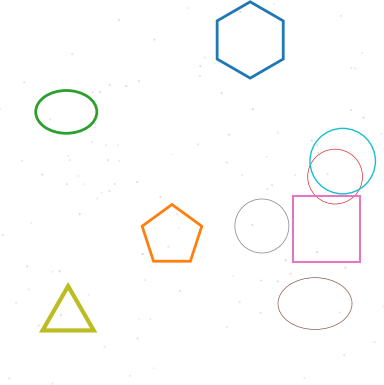[{"shape": "hexagon", "thickness": 2, "radius": 0.5, "center": [0.65, 0.896]}, {"shape": "pentagon", "thickness": 2, "radius": 0.41, "center": [0.447, 0.387]}, {"shape": "oval", "thickness": 2, "radius": 0.4, "center": [0.172, 0.709]}, {"shape": "circle", "thickness": 0.5, "radius": 0.36, "center": [0.87, 0.541]}, {"shape": "oval", "thickness": 0.5, "radius": 0.48, "center": [0.818, 0.212]}, {"shape": "square", "thickness": 1.5, "radius": 0.43, "center": [0.847, 0.405]}, {"shape": "circle", "thickness": 0.5, "radius": 0.35, "center": [0.68, 0.413]}, {"shape": "triangle", "thickness": 3, "radius": 0.38, "center": [0.177, 0.18]}, {"shape": "circle", "thickness": 1, "radius": 0.43, "center": [0.89, 0.582]}]